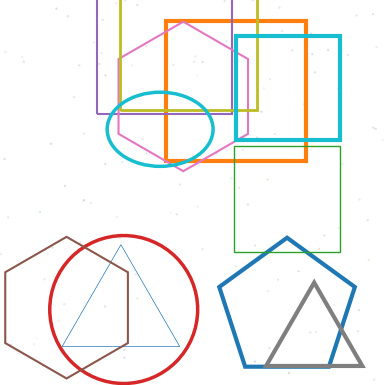[{"shape": "pentagon", "thickness": 3, "radius": 0.93, "center": [0.746, 0.197]}, {"shape": "triangle", "thickness": 0.5, "radius": 0.88, "center": [0.314, 0.188]}, {"shape": "square", "thickness": 3, "radius": 0.91, "center": [0.612, 0.764]}, {"shape": "square", "thickness": 1, "radius": 0.69, "center": [0.745, 0.483]}, {"shape": "circle", "thickness": 2.5, "radius": 0.96, "center": [0.321, 0.196]}, {"shape": "square", "thickness": 1.5, "radius": 0.88, "center": [0.428, 0.879]}, {"shape": "hexagon", "thickness": 1.5, "radius": 0.92, "center": [0.173, 0.201]}, {"shape": "hexagon", "thickness": 1.5, "radius": 0.97, "center": [0.476, 0.75]}, {"shape": "triangle", "thickness": 3, "radius": 0.72, "center": [0.816, 0.122]}, {"shape": "square", "thickness": 2, "radius": 0.89, "center": [0.489, 0.892]}, {"shape": "square", "thickness": 3, "radius": 0.68, "center": [0.747, 0.771]}, {"shape": "oval", "thickness": 2.5, "radius": 0.69, "center": [0.416, 0.664]}]